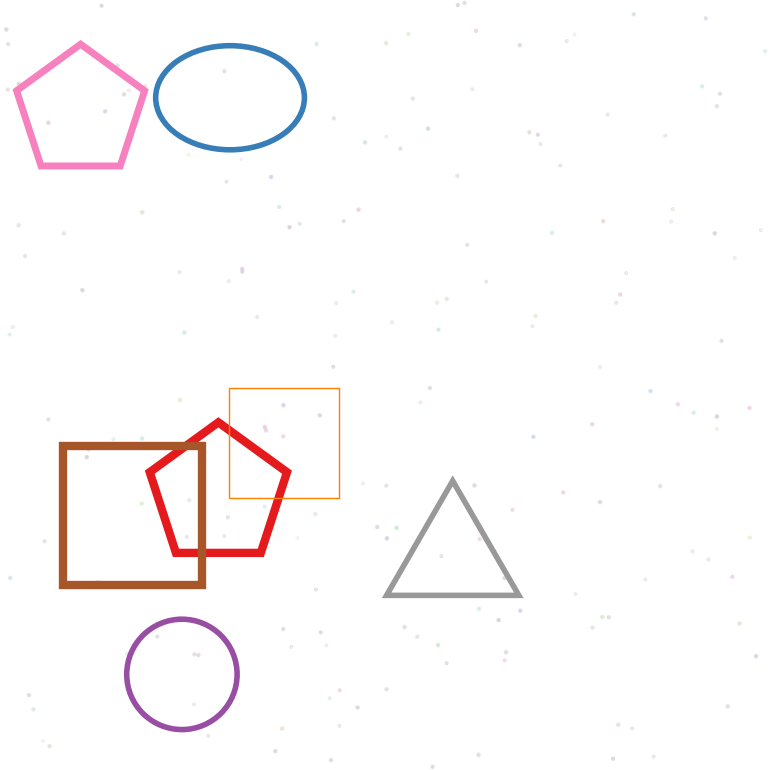[{"shape": "pentagon", "thickness": 3, "radius": 0.47, "center": [0.284, 0.358]}, {"shape": "oval", "thickness": 2, "radius": 0.48, "center": [0.299, 0.873]}, {"shape": "circle", "thickness": 2, "radius": 0.36, "center": [0.236, 0.124]}, {"shape": "square", "thickness": 0.5, "radius": 0.36, "center": [0.369, 0.425]}, {"shape": "square", "thickness": 3, "radius": 0.45, "center": [0.172, 0.331]}, {"shape": "pentagon", "thickness": 2.5, "radius": 0.44, "center": [0.105, 0.855]}, {"shape": "triangle", "thickness": 2, "radius": 0.5, "center": [0.588, 0.276]}]